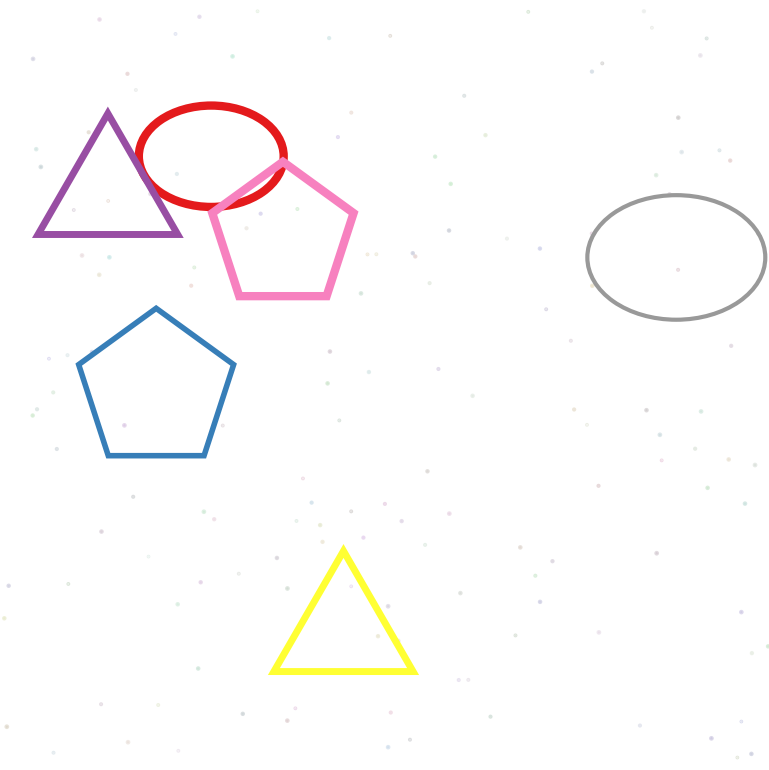[{"shape": "oval", "thickness": 3, "radius": 0.47, "center": [0.274, 0.797]}, {"shape": "pentagon", "thickness": 2, "radius": 0.53, "center": [0.203, 0.494]}, {"shape": "triangle", "thickness": 2.5, "radius": 0.52, "center": [0.14, 0.748]}, {"shape": "triangle", "thickness": 2.5, "radius": 0.52, "center": [0.446, 0.18]}, {"shape": "pentagon", "thickness": 3, "radius": 0.48, "center": [0.367, 0.693]}, {"shape": "oval", "thickness": 1.5, "radius": 0.58, "center": [0.878, 0.666]}]